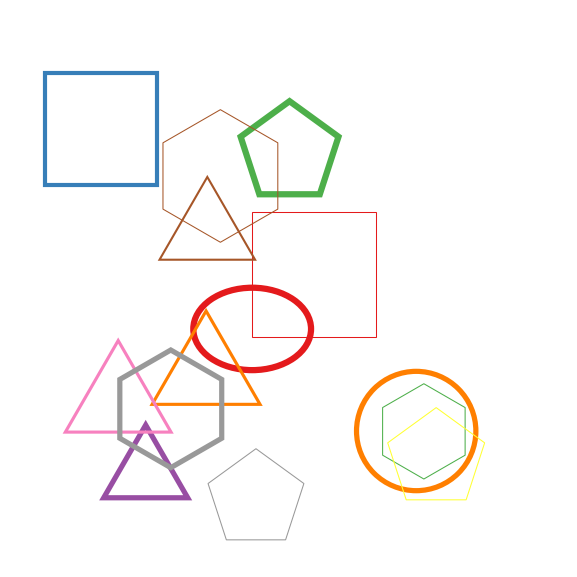[{"shape": "oval", "thickness": 3, "radius": 0.51, "center": [0.437, 0.43]}, {"shape": "square", "thickness": 0.5, "radius": 0.54, "center": [0.544, 0.524]}, {"shape": "square", "thickness": 2, "radius": 0.48, "center": [0.176, 0.775]}, {"shape": "pentagon", "thickness": 3, "radius": 0.45, "center": [0.501, 0.735]}, {"shape": "hexagon", "thickness": 0.5, "radius": 0.41, "center": [0.734, 0.252]}, {"shape": "triangle", "thickness": 2.5, "radius": 0.42, "center": [0.252, 0.179]}, {"shape": "triangle", "thickness": 1.5, "radius": 0.54, "center": [0.357, 0.353]}, {"shape": "circle", "thickness": 2.5, "radius": 0.52, "center": [0.721, 0.253]}, {"shape": "pentagon", "thickness": 0.5, "radius": 0.44, "center": [0.755, 0.205]}, {"shape": "triangle", "thickness": 1, "radius": 0.48, "center": [0.359, 0.597]}, {"shape": "hexagon", "thickness": 0.5, "radius": 0.57, "center": [0.382, 0.694]}, {"shape": "triangle", "thickness": 1.5, "radius": 0.53, "center": [0.205, 0.304]}, {"shape": "hexagon", "thickness": 2.5, "radius": 0.51, "center": [0.296, 0.291]}, {"shape": "pentagon", "thickness": 0.5, "radius": 0.44, "center": [0.443, 0.135]}]